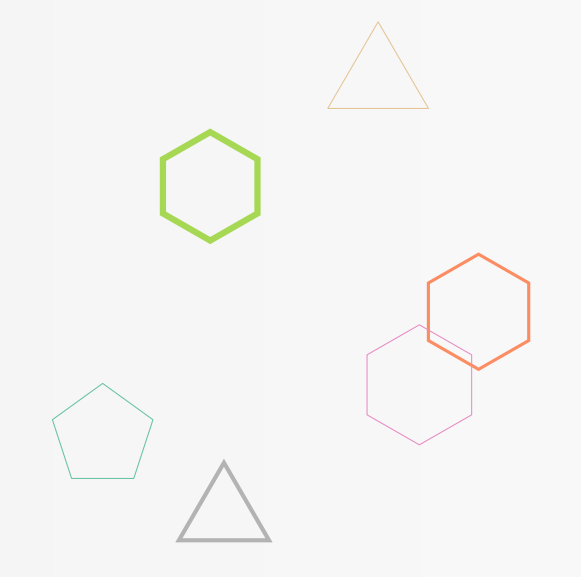[{"shape": "pentagon", "thickness": 0.5, "radius": 0.45, "center": [0.177, 0.244]}, {"shape": "hexagon", "thickness": 1.5, "radius": 0.5, "center": [0.823, 0.459]}, {"shape": "hexagon", "thickness": 0.5, "radius": 0.52, "center": [0.721, 0.333]}, {"shape": "hexagon", "thickness": 3, "radius": 0.47, "center": [0.362, 0.677]}, {"shape": "triangle", "thickness": 0.5, "radius": 0.5, "center": [0.651, 0.861]}, {"shape": "triangle", "thickness": 2, "radius": 0.45, "center": [0.385, 0.108]}]